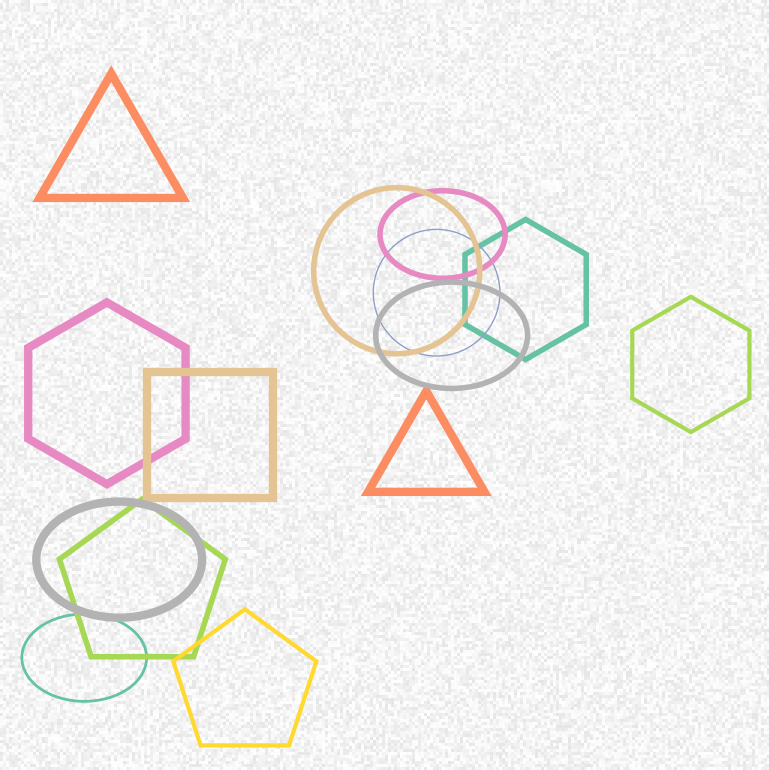[{"shape": "oval", "thickness": 1, "radius": 0.41, "center": [0.109, 0.146]}, {"shape": "hexagon", "thickness": 2, "radius": 0.45, "center": [0.683, 0.624]}, {"shape": "triangle", "thickness": 3, "radius": 0.54, "center": [0.144, 0.797]}, {"shape": "triangle", "thickness": 3, "radius": 0.44, "center": [0.554, 0.405]}, {"shape": "circle", "thickness": 0.5, "radius": 0.41, "center": [0.567, 0.62]}, {"shape": "oval", "thickness": 2, "radius": 0.41, "center": [0.575, 0.695]}, {"shape": "hexagon", "thickness": 3, "radius": 0.59, "center": [0.139, 0.489]}, {"shape": "hexagon", "thickness": 1.5, "radius": 0.44, "center": [0.897, 0.527]}, {"shape": "pentagon", "thickness": 2, "radius": 0.57, "center": [0.185, 0.239]}, {"shape": "pentagon", "thickness": 1.5, "radius": 0.49, "center": [0.318, 0.111]}, {"shape": "square", "thickness": 3, "radius": 0.41, "center": [0.272, 0.435]}, {"shape": "circle", "thickness": 2, "radius": 0.54, "center": [0.515, 0.648]}, {"shape": "oval", "thickness": 2, "radius": 0.49, "center": [0.586, 0.565]}, {"shape": "oval", "thickness": 3, "radius": 0.54, "center": [0.155, 0.273]}]